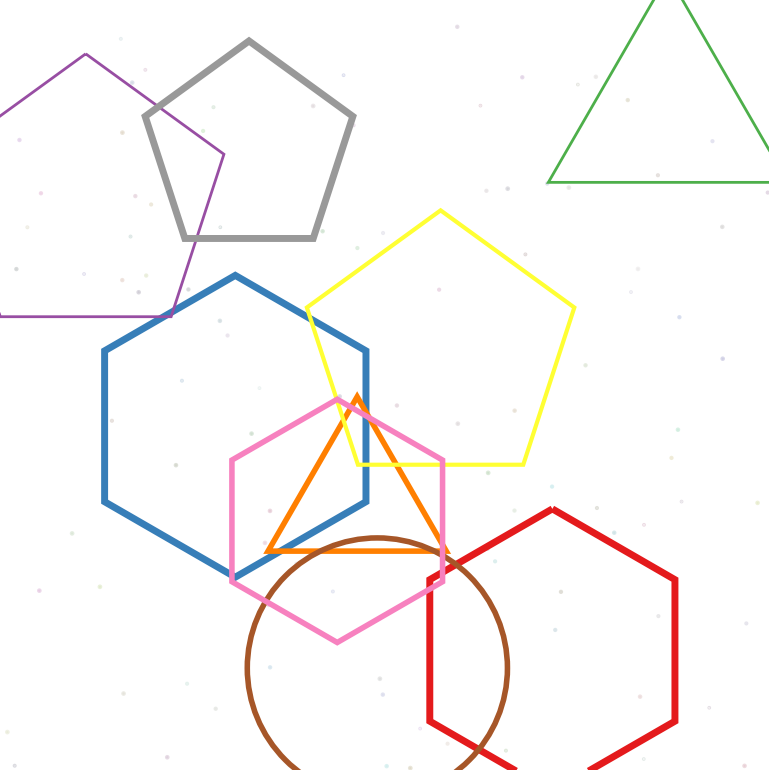[{"shape": "hexagon", "thickness": 2.5, "radius": 0.92, "center": [0.717, 0.155]}, {"shape": "hexagon", "thickness": 2.5, "radius": 0.98, "center": [0.306, 0.446]}, {"shape": "triangle", "thickness": 1, "radius": 0.9, "center": [0.868, 0.853]}, {"shape": "pentagon", "thickness": 1, "radius": 0.94, "center": [0.111, 0.741]}, {"shape": "triangle", "thickness": 2, "radius": 0.67, "center": [0.464, 0.351]}, {"shape": "pentagon", "thickness": 1.5, "radius": 0.91, "center": [0.572, 0.544]}, {"shape": "circle", "thickness": 2, "radius": 0.84, "center": [0.49, 0.132]}, {"shape": "hexagon", "thickness": 2, "radius": 0.79, "center": [0.438, 0.324]}, {"shape": "pentagon", "thickness": 2.5, "radius": 0.71, "center": [0.323, 0.805]}]